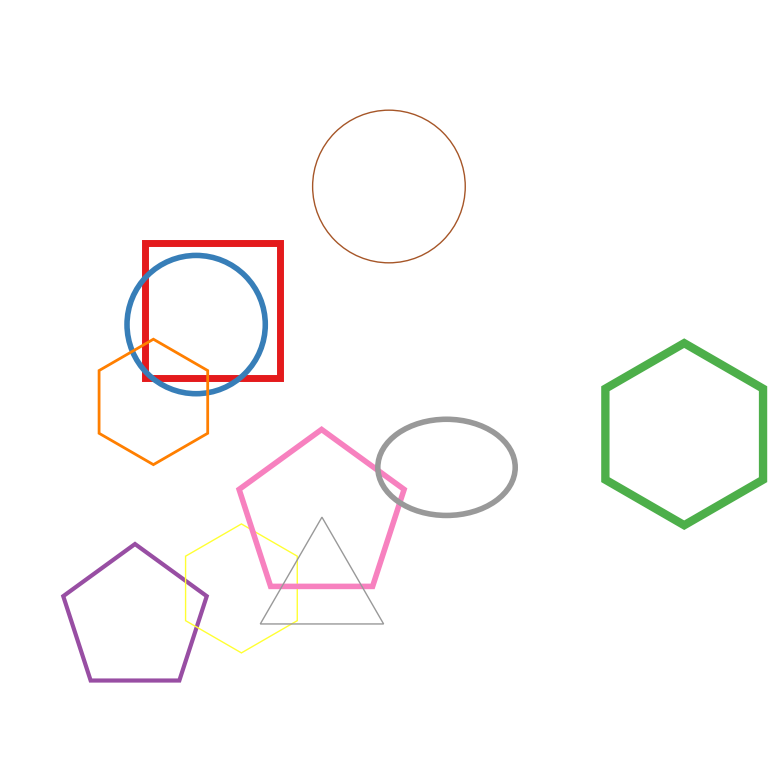[{"shape": "square", "thickness": 2.5, "radius": 0.44, "center": [0.275, 0.597]}, {"shape": "circle", "thickness": 2, "radius": 0.45, "center": [0.255, 0.578]}, {"shape": "hexagon", "thickness": 3, "radius": 0.59, "center": [0.889, 0.436]}, {"shape": "pentagon", "thickness": 1.5, "radius": 0.49, "center": [0.175, 0.195]}, {"shape": "hexagon", "thickness": 1, "radius": 0.41, "center": [0.199, 0.478]}, {"shape": "hexagon", "thickness": 0.5, "radius": 0.42, "center": [0.314, 0.236]}, {"shape": "circle", "thickness": 0.5, "radius": 0.5, "center": [0.505, 0.758]}, {"shape": "pentagon", "thickness": 2, "radius": 0.56, "center": [0.418, 0.33]}, {"shape": "oval", "thickness": 2, "radius": 0.45, "center": [0.58, 0.393]}, {"shape": "triangle", "thickness": 0.5, "radius": 0.46, "center": [0.418, 0.236]}]